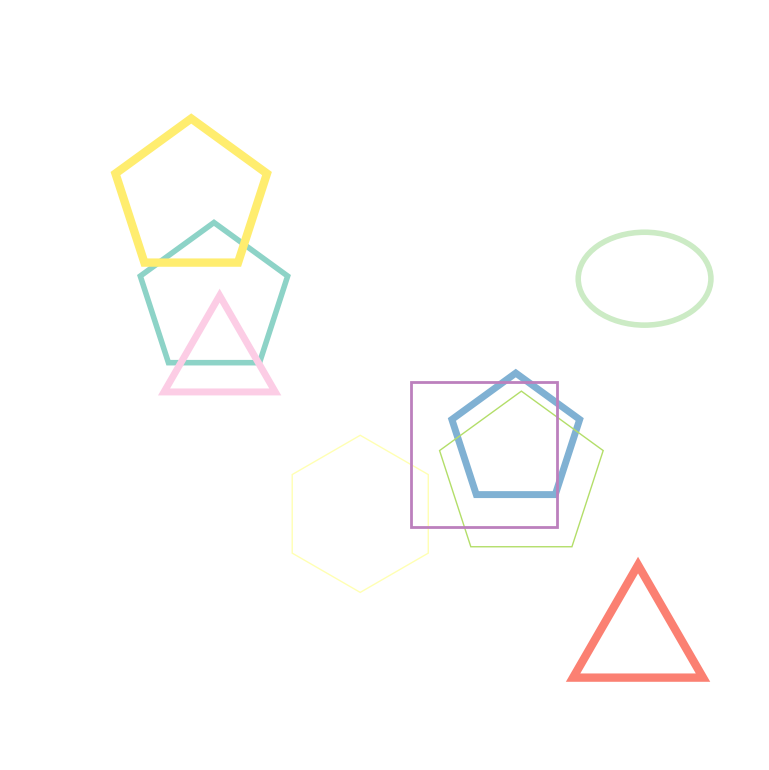[{"shape": "pentagon", "thickness": 2, "radius": 0.5, "center": [0.278, 0.61]}, {"shape": "hexagon", "thickness": 0.5, "radius": 0.51, "center": [0.468, 0.333]}, {"shape": "triangle", "thickness": 3, "radius": 0.49, "center": [0.829, 0.169]}, {"shape": "pentagon", "thickness": 2.5, "radius": 0.44, "center": [0.67, 0.428]}, {"shape": "pentagon", "thickness": 0.5, "radius": 0.56, "center": [0.677, 0.38]}, {"shape": "triangle", "thickness": 2.5, "radius": 0.42, "center": [0.285, 0.533]}, {"shape": "square", "thickness": 1, "radius": 0.47, "center": [0.628, 0.41]}, {"shape": "oval", "thickness": 2, "radius": 0.43, "center": [0.837, 0.638]}, {"shape": "pentagon", "thickness": 3, "radius": 0.52, "center": [0.248, 0.743]}]